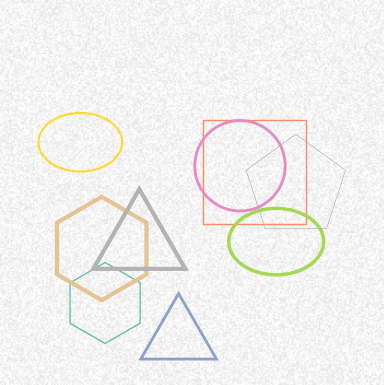[{"shape": "hexagon", "thickness": 1, "radius": 0.53, "center": [0.273, 0.213]}, {"shape": "square", "thickness": 1, "radius": 0.67, "center": [0.661, 0.553]}, {"shape": "triangle", "thickness": 2, "radius": 0.57, "center": [0.464, 0.124]}, {"shape": "circle", "thickness": 2, "radius": 0.59, "center": [0.623, 0.569]}, {"shape": "oval", "thickness": 2.5, "radius": 0.62, "center": [0.717, 0.373]}, {"shape": "oval", "thickness": 1.5, "radius": 0.54, "center": [0.209, 0.631]}, {"shape": "hexagon", "thickness": 3, "radius": 0.67, "center": [0.264, 0.354]}, {"shape": "pentagon", "thickness": 0.5, "radius": 0.68, "center": [0.768, 0.516]}, {"shape": "triangle", "thickness": 3, "radius": 0.69, "center": [0.362, 0.371]}]